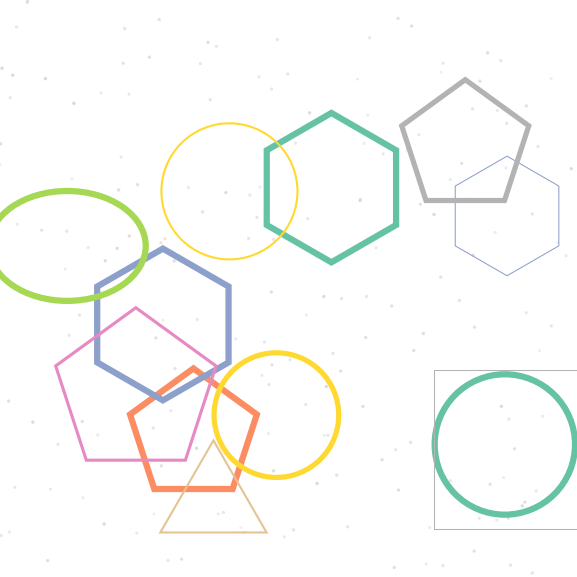[{"shape": "hexagon", "thickness": 3, "radius": 0.65, "center": [0.574, 0.674]}, {"shape": "circle", "thickness": 3, "radius": 0.61, "center": [0.874, 0.229]}, {"shape": "pentagon", "thickness": 3, "radius": 0.58, "center": [0.335, 0.246]}, {"shape": "hexagon", "thickness": 0.5, "radius": 0.52, "center": [0.878, 0.625]}, {"shape": "hexagon", "thickness": 3, "radius": 0.66, "center": [0.282, 0.437]}, {"shape": "pentagon", "thickness": 1.5, "radius": 0.73, "center": [0.235, 0.32]}, {"shape": "oval", "thickness": 3, "radius": 0.68, "center": [0.116, 0.573]}, {"shape": "circle", "thickness": 2.5, "radius": 0.54, "center": [0.479, 0.28]}, {"shape": "circle", "thickness": 1, "radius": 0.59, "center": [0.397, 0.668]}, {"shape": "triangle", "thickness": 1, "radius": 0.53, "center": [0.37, 0.13]}, {"shape": "pentagon", "thickness": 2.5, "radius": 0.58, "center": [0.806, 0.745]}, {"shape": "square", "thickness": 0.5, "radius": 0.69, "center": [0.889, 0.22]}]